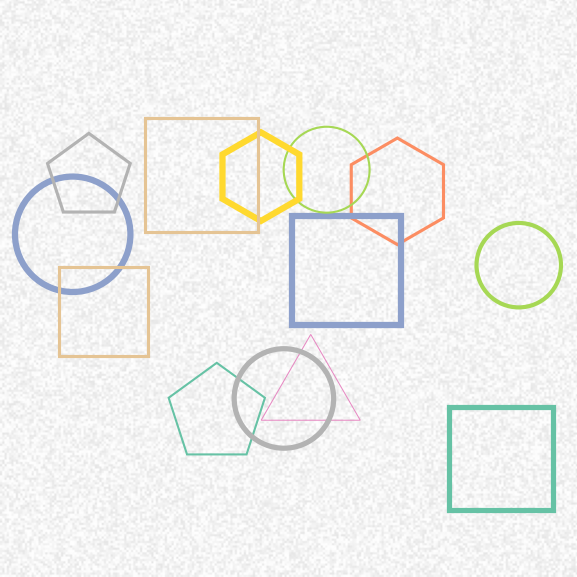[{"shape": "pentagon", "thickness": 1, "radius": 0.44, "center": [0.375, 0.283]}, {"shape": "square", "thickness": 2.5, "radius": 0.45, "center": [0.867, 0.205]}, {"shape": "hexagon", "thickness": 1.5, "radius": 0.46, "center": [0.688, 0.668]}, {"shape": "circle", "thickness": 3, "radius": 0.5, "center": [0.126, 0.593]}, {"shape": "square", "thickness": 3, "radius": 0.47, "center": [0.6, 0.531]}, {"shape": "triangle", "thickness": 0.5, "radius": 0.5, "center": [0.538, 0.321]}, {"shape": "circle", "thickness": 1, "radius": 0.37, "center": [0.566, 0.705]}, {"shape": "circle", "thickness": 2, "radius": 0.37, "center": [0.898, 0.54]}, {"shape": "hexagon", "thickness": 3, "radius": 0.38, "center": [0.452, 0.693]}, {"shape": "square", "thickness": 1.5, "radius": 0.39, "center": [0.18, 0.46]}, {"shape": "square", "thickness": 1.5, "radius": 0.49, "center": [0.349, 0.696]}, {"shape": "circle", "thickness": 2.5, "radius": 0.43, "center": [0.492, 0.309]}, {"shape": "pentagon", "thickness": 1.5, "radius": 0.38, "center": [0.154, 0.693]}]